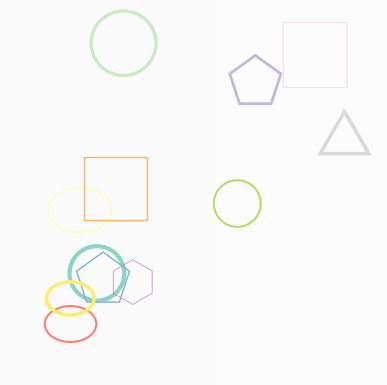[{"shape": "circle", "thickness": 3, "radius": 0.35, "center": [0.25, 0.29]}, {"shape": "oval", "thickness": 1, "radius": 0.41, "center": [0.206, 0.454]}, {"shape": "pentagon", "thickness": 2, "radius": 0.35, "center": [0.659, 0.787]}, {"shape": "oval", "thickness": 1.5, "radius": 0.33, "center": [0.182, 0.158]}, {"shape": "pentagon", "thickness": 1, "radius": 0.36, "center": [0.266, 0.273]}, {"shape": "square", "thickness": 1, "radius": 0.41, "center": [0.298, 0.51]}, {"shape": "circle", "thickness": 1.5, "radius": 0.3, "center": [0.612, 0.471]}, {"shape": "square", "thickness": 0.5, "radius": 0.42, "center": [0.813, 0.858]}, {"shape": "triangle", "thickness": 2.5, "radius": 0.36, "center": [0.889, 0.637]}, {"shape": "hexagon", "thickness": 0.5, "radius": 0.29, "center": [0.342, 0.267]}, {"shape": "circle", "thickness": 2.5, "radius": 0.42, "center": [0.319, 0.888]}, {"shape": "oval", "thickness": 2.5, "radius": 0.31, "center": [0.181, 0.225]}]